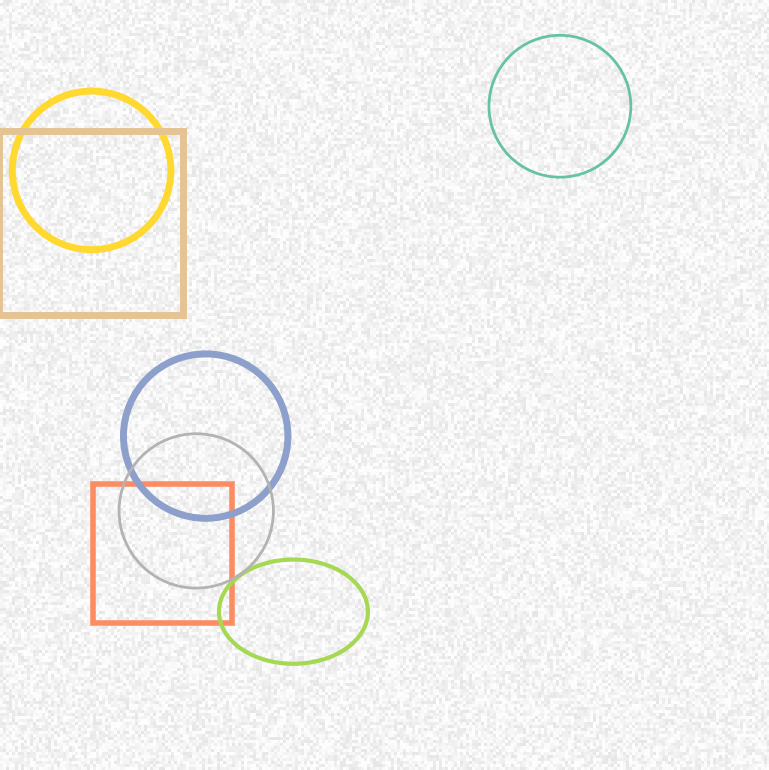[{"shape": "circle", "thickness": 1, "radius": 0.46, "center": [0.727, 0.862]}, {"shape": "square", "thickness": 2, "radius": 0.45, "center": [0.211, 0.281]}, {"shape": "circle", "thickness": 2.5, "radius": 0.53, "center": [0.267, 0.434]}, {"shape": "oval", "thickness": 1.5, "radius": 0.48, "center": [0.381, 0.206]}, {"shape": "circle", "thickness": 2.5, "radius": 0.51, "center": [0.119, 0.779]}, {"shape": "square", "thickness": 2.5, "radius": 0.6, "center": [0.118, 0.711]}, {"shape": "circle", "thickness": 1, "radius": 0.5, "center": [0.255, 0.336]}]